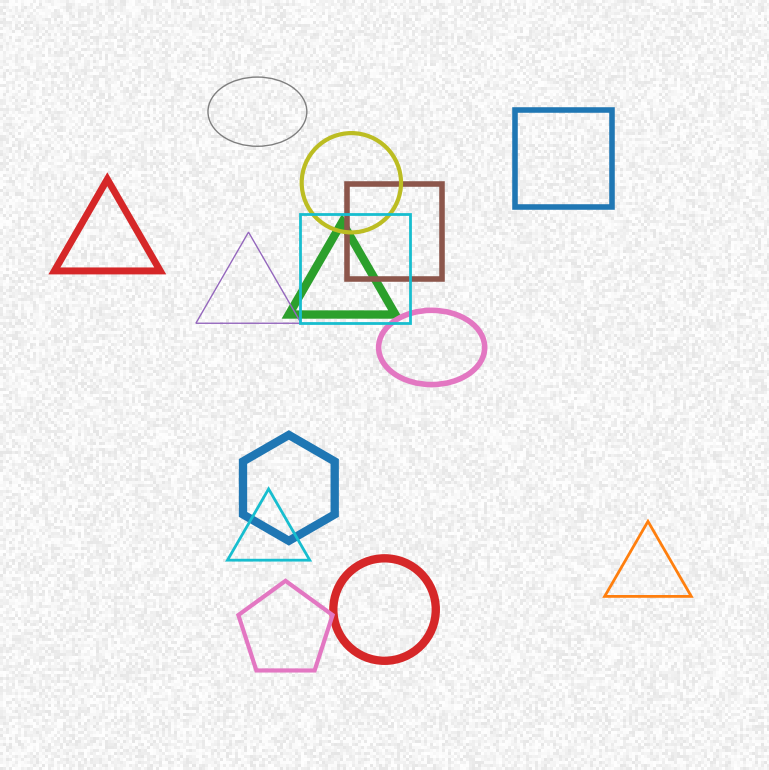[{"shape": "square", "thickness": 2, "radius": 0.31, "center": [0.732, 0.794]}, {"shape": "hexagon", "thickness": 3, "radius": 0.34, "center": [0.375, 0.366]}, {"shape": "triangle", "thickness": 1, "radius": 0.32, "center": [0.842, 0.258]}, {"shape": "triangle", "thickness": 3, "radius": 0.4, "center": [0.444, 0.631]}, {"shape": "circle", "thickness": 3, "radius": 0.33, "center": [0.499, 0.208]}, {"shape": "triangle", "thickness": 2.5, "radius": 0.4, "center": [0.139, 0.688]}, {"shape": "triangle", "thickness": 0.5, "radius": 0.39, "center": [0.323, 0.62]}, {"shape": "square", "thickness": 2, "radius": 0.31, "center": [0.513, 0.699]}, {"shape": "pentagon", "thickness": 1.5, "radius": 0.32, "center": [0.371, 0.181]}, {"shape": "oval", "thickness": 2, "radius": 0.34, "center": [0.561, 0.549]}, {"shape": "oval", "thickness": 0.5, "radius": 0.32, "center": [0.334, 0.855]}, {"shape": "circle", "thickness": 1.5, "radius": 0.32, "center": [0.456, 0.763]}, {"shape": "triangle", "thickness": 1, "radius": 0.31, "center": [0.349, 0.303]}, {"shape": "square", "thickness": 1, "radius": 0.36, "center": [0.461, 0.652]}]